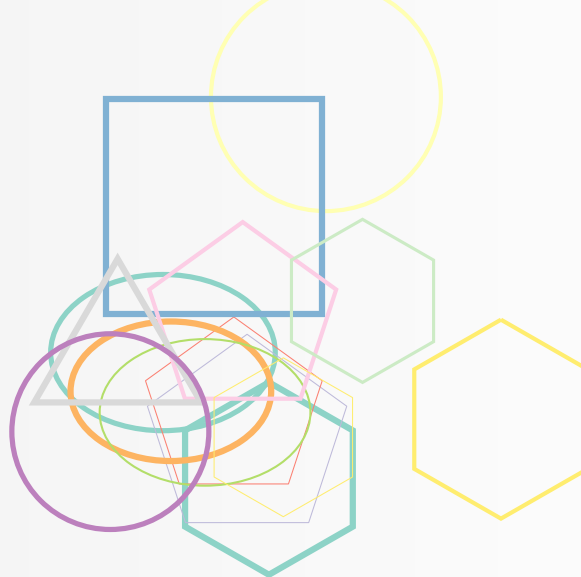[{"shape": "oval", "thickness": 2.5, "radius": 0.97, "center": [0.28, 0.389]}, {"shape": "hexagon", "thickness": 3, "radius": 0.83, "center": [0.463, 0.171]}, {"shape": "circle", "thickness": 2, "radius": 0.99, "center": [0.561, 0.831]}, {"shape": "pentagon", "thickness": 0.5, "radius": 0.9, "center": [0.425, 0.24]}, {"shape": "pentagon", "thickness": 0.5, "radius": 0.8, "center": [0.402, 0.29]}, {"shape": "square", "thickness": 3, "radius": 0.93, "center": [0.368, 0.642]}, {"shape": "oval", "thickness": 3, "radius": 0.86, "center": [0.294, 0.322]}, {"shape": "oval", "thickness": 1, "radius": 0.91, "center": [0.353, 0.285]}, {"shape": "pentagon", "thickness": 2, "radius": 0.85, "center": [0.418, 0.446]}, {"shape": "triangle", "thickness": 3, "radius": 0.83, "center": [0.202, 0.385]}, {"shape": "circle", "thickness": 2.5, "radius": 0.85, "center": [0.19, 0.252]}, {"shape": "hexagon", "thickness": 1.5, "radius": 0.71, "center": [0.624, 0.478]}, {"shape": "hexagon", "thickness": 2, "radius": 0.86, "center": [0.862, 0.273]}, {"shape": "hexagon", "thickness": 0.5, "radius": 0.69, "center": [0.487, 0.242]}]